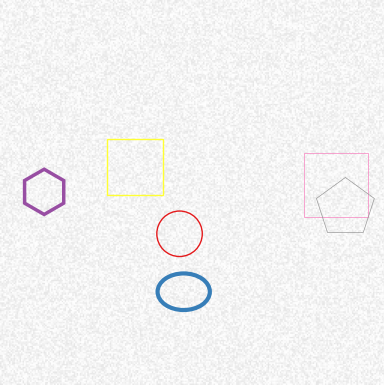[{"shape": "circle", "thickness": 1, "radius": 0.3, "center": [0.466, 0.393]}, {"shape": "oval", "thickness": 3, "radius": 0.34, "center": [0.477, 0.242]}, {"shape": "hexagon", "thickness": 2.5, "radius": 0.29, "center": [0.115, 0.502]}, {"shape": "square", "thickness": 1, "radius": 0.36, "center": [0.35, 0.565]}, {"shape": "square", "thickness": 0.5, "radius": 0.42, "center": [0.872, 0.519]}, {"shape": "pentagon", "thickness": 0.5, "radius": 0.4, "center": [0.897, 0.46]}]